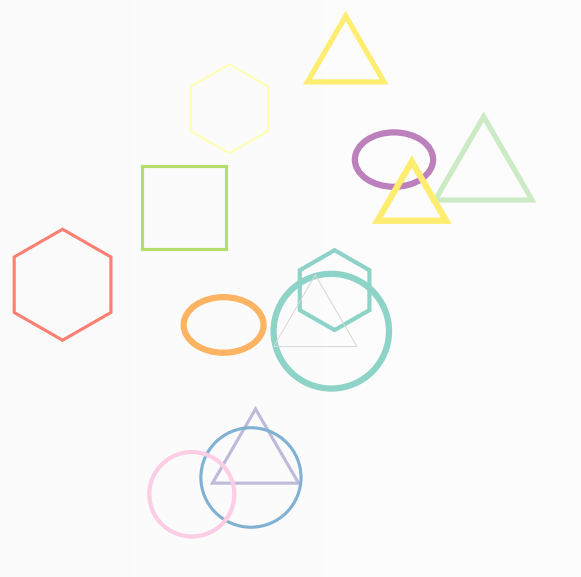[{"shape": "circle", "thickness": 3, "radius": 0.5, "center": [0.57, 0.426]}, {"shape": "hexagon", "thickness": 2, "radius": 0.35, "center": [0.576, 0.497]}, {"shape": "hexagon", "thickness": 1, "radius": 0.38, "center": [0.395, 0.811]}, {"shape": "triangle", "thickness": 1.5, "radius": 0.43, "center": [0.44, 0.205]}, {"shape": "hexagon", "thickness": 1.5, "radius": 0.48, "center": [0.108, 0.506]}, {"shape": "circle", "thickness": 1.5, "radius": 0.43, "center": [0.432, 0.172]}, {"shape": "oval", "thickness": 3, "radius": 0.34, "center": [0.385, 0.436]}, {"shape": "square", "thickness": 1.5, "radius": 0.36, "center": [0.316, 0.64]}, {"shape": "circle", "thickness": 2, "radius": 0.37, "center": [0.33, 0.143]}, {"shape": "triangle", "thickness": 0.5, "radius": 0.41, "center": [0.542, 0.44]}, {"shape": "oval", "thickness": 3, "radius": 0.34, "center": [0.678, 0.723]}, {"shape": "triangle", "thickness": 2.5, "radius": 0.48, "center": [0.832, 0.701]}, {"shape": "triangle", "thickness": 2.5, "radius": 0.38, "center": [0.595, 0.895]}, {"shape": "triangle", "thickness": 3, "radius": 0.34, "center": [0.708, 0.651]}]